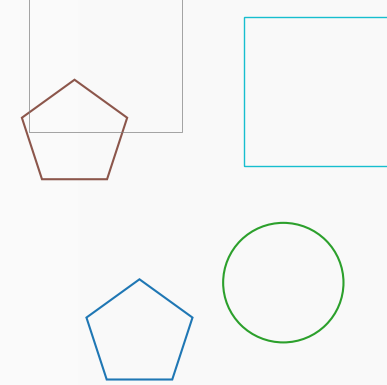[{"shape": "pentagon", "thickness": 1.5, "radius": 0.72, "center": [0.36, 0.131]}, {"shape": "circle", "thickness": 1.5, "radius": 0.78, "center": [0.731, 0.266]}, {"shape": "pentagon", "thickness": 1.5, "radius": 0.71, "center": [0.192, 0.65]}, {"shape": "square", "thickness": 0.5, "radius": 0.98, "center": [0.272, 0.854]}, {"shape": "square", "thickness": 1, "radius": 0.97, "center": [0.823, 0.763]}]